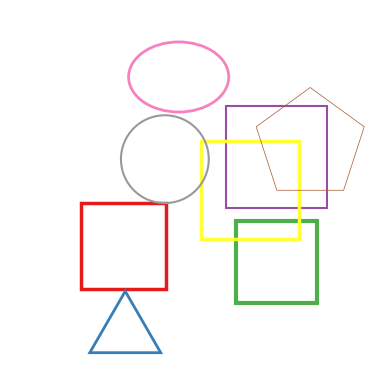[{"shape": "square", "thickness": 2.5, "radius": 0.56, "center": [0.321, 0.362]}, {"shape": "triangle", "thickness": 2, "radius": 0.53, "center": [0.325, 0.137]}, {"shape": "square", "thickness": 3, "radius": 0.53, "center": [0.718, 0.32]}, {"shape": "square", "thickness": 1.5, "radius": 0.66, "center": [0.718, 0.592]}, {"shape": "square", "thickness": 2.5, "radius": 0.64, "center": [0.648, 0.505]}, {"shape": "pentagon", "thickness": 0.5, "radius": 0.74, "center": [0.806, 0.625]}, {"shape": "oval", "thickness": 2, "radius": 0.65, "center": [0.464, 0.8]}, {"shape": "circle", "thickness": 1.5, "radius": 0.57, "center": [0.428, 0.587]}]